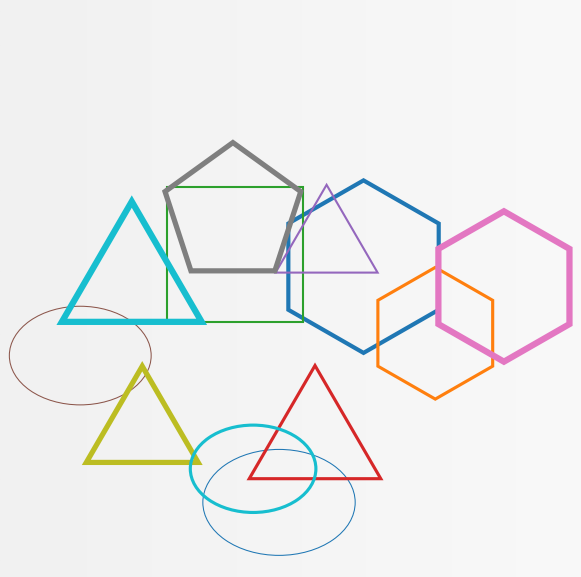[{"shape": "oval", "thickness": 0.5, "radius": 0.66, "center": [0.48, 0.129]}, {"shape": "hexagon", "thickness": 2, "radius": 0.75, "center": [0.625, 0.537]}, {"shape": "hexagon", "thickness": 1.5, "radius": 0.57, "center": [0.749, 0.422]}, {"shape": "square", "thickness": 1, "radius": 0.58, "center": [0.404, 0.558]}, {"shape": "triangle", "thickness": 1.5, "radius": 0.65, "center": [0.542, 0.236]}, {"shape": "triangle", "thickness": 1, "radius": 0.51, "center": [0.562, 0.578]}, {"shape": "oval", "thickness": 0.5, "radius": 0.61, "center": [0.138, 0.383]}, {"shape": "hexagon", "thickness": 3, "radius": 0.65, "center": [0.867, 0.503]}, {"shape": "pentagon", "thickness": 2.5, "radius": 0.61, "center": [0.401, 0.629]}, {"shape": "triangle", "thickness": 2.5, "radius": 0.56, "center": [0.245, 0.254]}, {"shape": "oval", "thickness": 1.5, "radius": 0.54, "center": [0.435, 0.187]}, {"shape": "triangle", "thickness": 3, "radius": 0.69, "center": [0.227, 0.511]}]